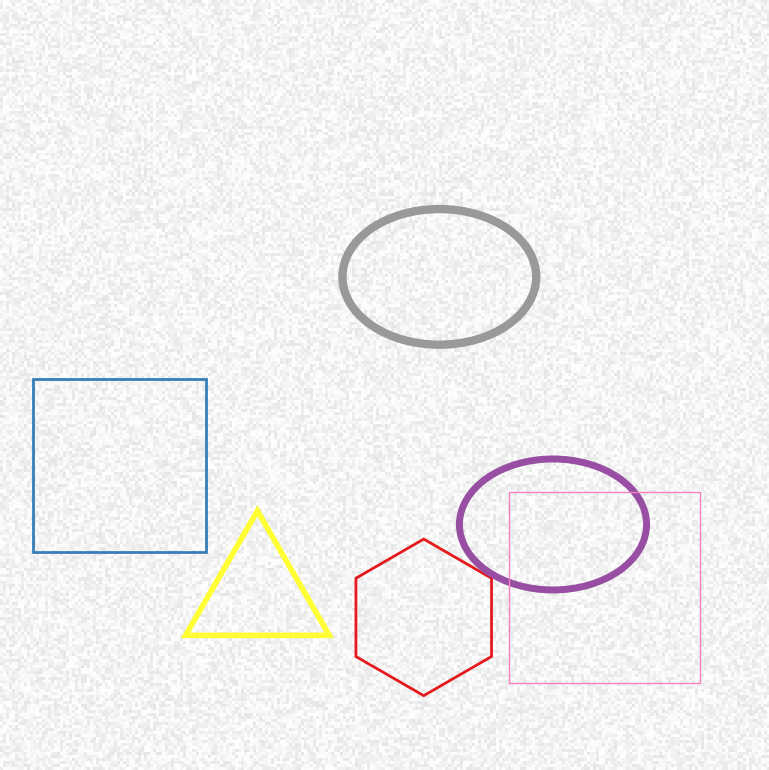[{"shape": "hexagon", "thickness": 1, "radius": 0.51, "center": [0.55, 0.198]}, {"shape": "square", "thickness": 1, "radius": 0.56, "center": [0.155, 0.396]}, {"shape": "oval", "thickness": 2.5, "radius": 0.61, "center": [0.718, 0.319]}, {"shape": "triangle", "thickness": 2, "radius": 0.54, "center": [0.334, 0.229]}, {"shape": "square", "thickness": 0.5, "radius": 0.62, "center": [0.785, 0.238]}, {"shape": "oval", "thickness": 3, "radius": 0.63, "center": [0.571, 0.64]}]